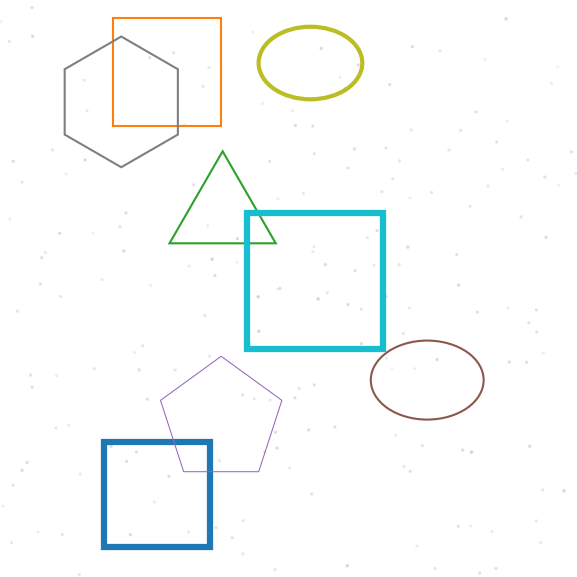[{"shape": "square", "thickness": 3, "radius": 0.46, "center": [0.271, 0.143]}, {"shape": "square", "thickness": 1, "radius": 0.47, "center": [0.289, 0.874]}, {"shape": "triangle", "thickness": 1, "radius": 0.53, "center": [0.386, 0.631]}, {"shape": "pentagon", "thickness": 0.5, "radius": 0.55, "center": [0.383, 0.272]}, {"shape": "oval", "thickness": 1, "radius": 0.49, "center": [0.74, 0.341]}, {"shape": "hexagon", "thickness": 1, "radius": 0.57, "center": [0.21, 0.823]}, {"shape": "oval", "thickness": 2, "radius": 0.45, "center": [0.538, 0.89]}, {"shape": "square", "thickness": 3, "radius": 0.59, "center": [0.545, 0.512]}]